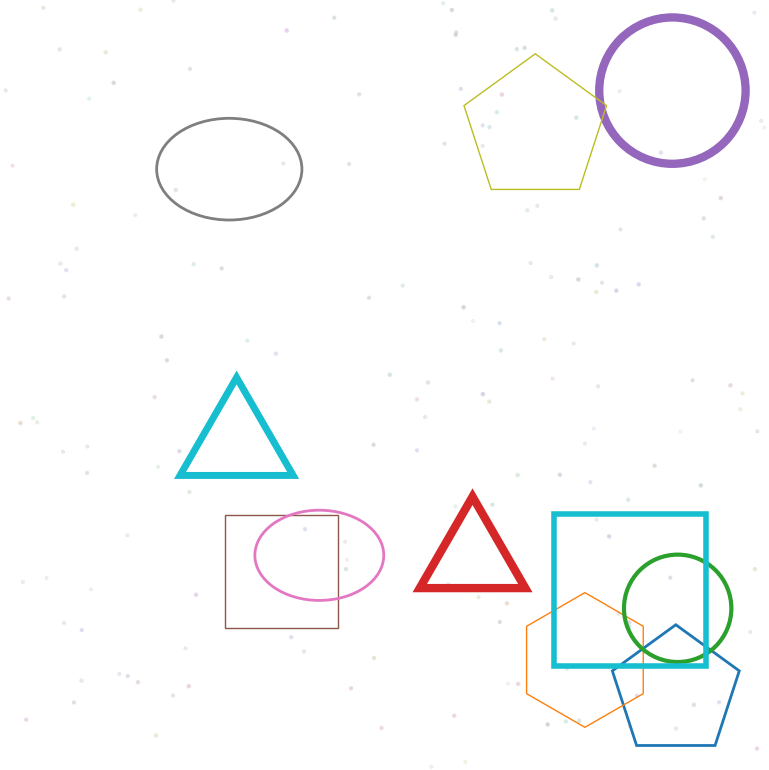[{"shape": "pentagon", "thickness": 1, "radius": 0.43, "center": [0.878, 0.102]}, {"shape": "hexagon", "thickness": 0.5, "radius": 0.44, "center": [0.76, 0.143]}, {"shape": "circle", "thickness": 1.5, "radius": 0.35, "center": [0.88, 0.21]}, {"shape": "triangle", "thickness": 3, "radius": 0.4, "center": [0.614, 0.276]}, {"shape": "circle", "thickness": 3, "radius": 0.48, "center": [0.873, 0.882]}, {"shape": "square", "thickness": 0.5, "radius": 0.37, "center": [0.366, 0.258]}, {"shape": "oval", "thickness": 1, "radius": 0.42, "center": [0.415, 0.279]}, {"shape": "oval", "thickness": 1, "radius": 0.47, "center": [0.298, 0.78]}, {"shape": "pentagon", "thickness": 0.5, "radius": 0.49, "center": [0.695, 0.833]}, {"shape": "square", "thickness": 2, "radius": 0.49, "center": [0.818, 0.233]}, {"shape": "triangle", "thickness": 2.5, "radius": 0.42, "center": [0.307, 0.425]}]